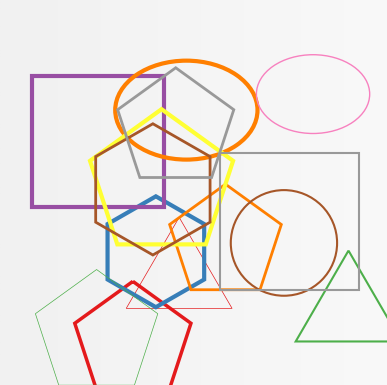[{"shape": "pentagon", "thickness": 2.5, "radius": 0.79, "center": [0.343, 0.112]}, {"shape": "triangle", "thickness": 0.5, "radius": 0.79, "center": [0.462, 0.278]}, {"shape": "hexagon", "thickness": 3, "radius": 0.72, "center": [0.402, 0.346]}, {"shape": "pentagon", "thickness": 0.5, "radius": 0.83, "center": [0.249, 0.134]}, {"shape": "triangle", "thickness": 1.5, "radius": 0.79, "center": [0.899, 0.192]}, {"shape": "square", "thickness": 3, "radius": 0.85, "center": [0.252, 0.633]}, {"shape": "oval", "thickness": 3, "radius": 0.92, "center": [0.481, 0.714]}, {"shape": "pentagon", "thickness": 2, "radius": 0.76, "center": [0.582, 0.37]}, {"shape": "pentagon", "thickness": 3, "radius": 0.97, "center": [0.417, 0.522]}, {"shape": "circle", "thickness": 1.5, "radius": 0.69, "center": [0.733, 0.369]}, {"shape": "hexagon", "thickness": 2, "radius": 0.85, "center": [0.395, 0.508]}, {"shape": "oval", "thickness": 1, "radius": 0.73, "center": [0.808, 0.756]}, {"shape": "square", "thickness": 1.5, "radius": 0.89, "center": [0.746, 0.425]}, {"shape": "pentagon", "thickness": 2, "radius": 0.79, "center": [0.453, 0.666]}]